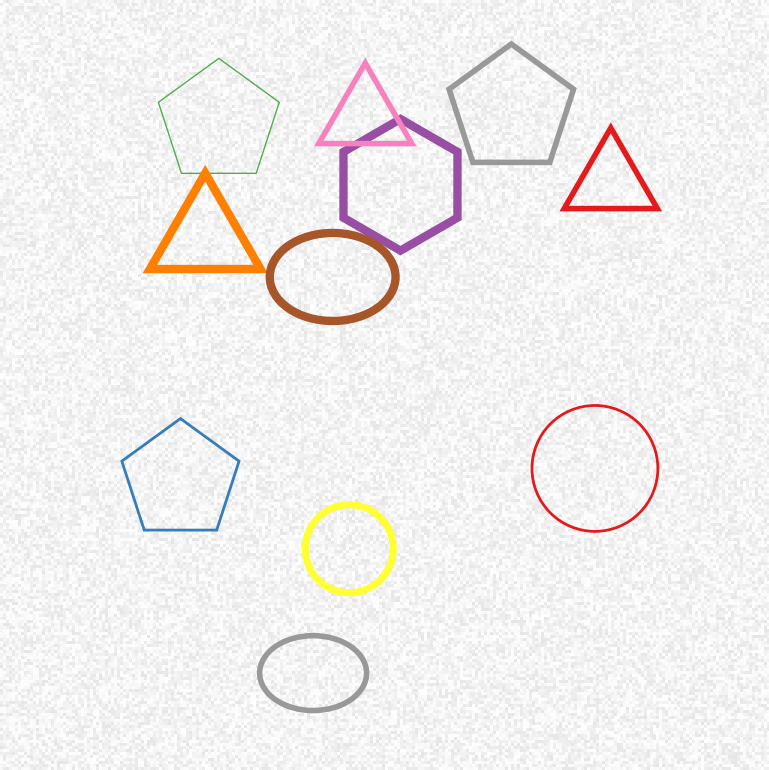[{"shape": "triangle", "thickness": 2, "radius": 0.35, "center": [0.793, 0.764]}, {"shape": "circle", "thickness": 1, "radius": 0.41, "center": [0.773, 0.392]}, {"shape": "pentagon", "thickness": 1, "radius": 0.4, "center": [0.234, 0.376]}, {"shape": "pentagon", "thickness": 0.5, "radius": 0.41, "center": [0.284, 0.842]}, {"shape": "hexagon", "thickness": 3, "radius": 0.43, "center": [0.52, 0.76]}, {"shape": "triangle", "thickness": 3, "radius": 0.41, "center": [0.267, 0.692]}, {"shape": "circle", "thickness": 2.5, "radius": 0.29, "center": [0.454, 0.287]}, {"shape": "oval", "thickness": 3, "radius": 0.41, "center": [0.432, 0.64]}, {"shape": "triangle", "thickness": 2, "radius": 0.35, "center": [0.474, 0.848]}, {"shape": "oval", "thickness": 2, "radius": 0.35, "center": [0.407, 0.126]}, {"shape": "pentagon", "thickness": 2, "radius": 0.42, "center": [0.664, 0.858]}]